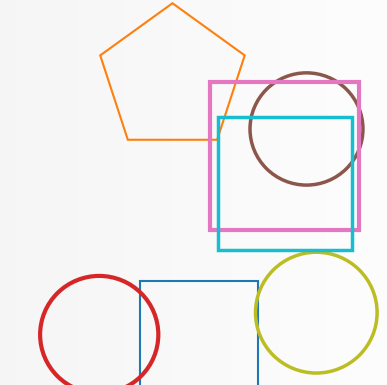[{"shape": "square", "thickness": 1.5, "radius": 0.76, "center": [0.513, 0.118]}, {"shape": "pentagon", "thickness": 1.5, "radius": 0.98, "center": [0.445, 0.796]}, {"shape": "circle", "thickness": 3, "radius": 0.76, "center": [0.256, 0.131]}, {"shape": "circle", "thickness": 2.5, "radius": 0.73, "center": [0.791, 0.665]}, {"shape": "square", "thickness": 3, "radius": 0.96, "center": [0.735, 0.595]}, {"shape": "circle", "thickness": 2.5, "radius": 0.78, "center": [0.816, 0.188]}, {"shape": "square", "thickness": 2.5, "radius": 0.86, "center": [0.736, 0.523]}]